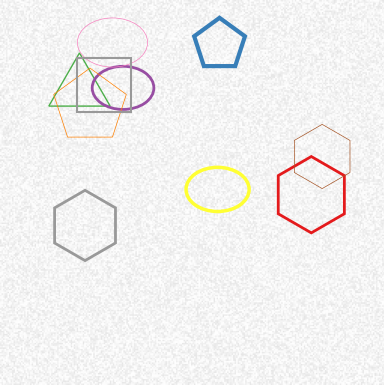[{"shape": "hexagon", "thickness": 2, "radius": 0.5, "center": [0.809, 0.494]}, {"shape": "pentagon", "thickness": 3, "radius": 0.35, "center": [0.57, 0.884]}, {"shape": "triangle", "thickness": 1, "radius": 0.46, "center": [0.206, 0.77]}, {"shape": "oval", "thickness": 2, "radius": 0.4, "center": [0.32, 0.772]}, {"shape": "pentagon", "thickness": 0.5, "radius": 0.5, "center": [0.234, 0.724]}, {"shape": "oval", "thickness": 2.5, "radius": 0.41, "center": [0.565, 0.508]}, {"shape": "hexagon", "thickness": 0.5, "radius": 0.42, "center": [0.837, 0.594]}, {"shape": "oval", "thickness": 0.5, "radius": 0.46, "center": [0.292, 0.89]}, {"shape": "square", "thickness": 1.5, "radius": 0.35, "center": [0.269, 0.78]}, {"shape": "hexagon", "thickness": 2, "radius": 0.46, "center": [0.221, 0.414]}]